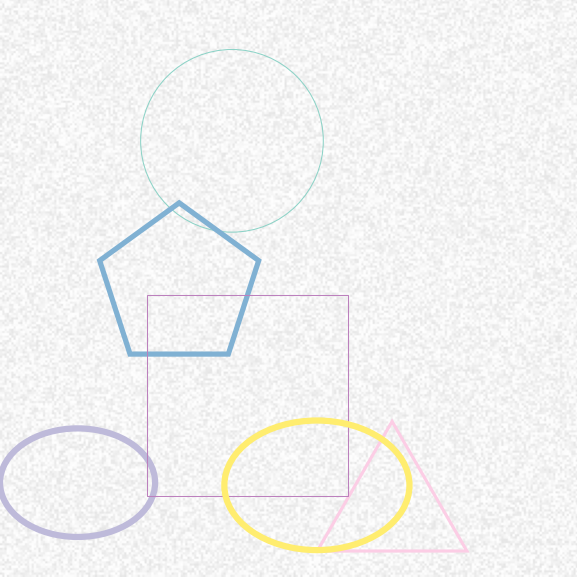[{"shape": "circle", "thickness": 0.5, "radius": 0.79, "center": [0.402, 0.755]}, {"shape": "oval", "thickness": 3, "radius": 0.67, "center": [0.134, 0.163]}, {"shape": "pentagon", "thickness": 2.5, "radius": 0.72, "center": [0.31, 0.503]}, {"shape": "triangle", "thickness": 1.5, "radius": 0.75, "center": [0.679, 0.12]}, {"shape": "square", "thickness": 0.5, "radius": 0.87, "center": [0.429, 0.314]}, {"shape": "oval", "thickness": 3, "radius": 0.8, "center": [0.549, 0.159]}]